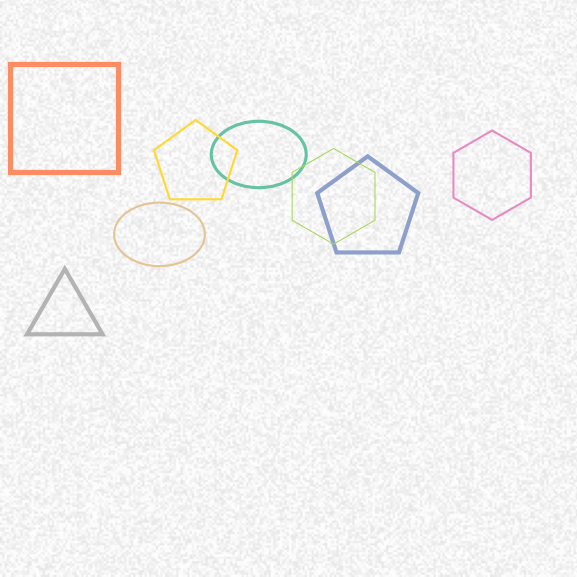[{"shape": "oval", "thickness": 1.5, "radius": 0.41, "center": [0.448, 0.732]}, {"shape": "square", "thickness": 2.5, "radius": 0.47, "center": [0.11, 0.795]}, {"shape": "pentagon", "thickness": 2, "radius": 0.46, "center": [0.637, 0.636]}, {"shape": "hexagon", "thickness": 1, "radius": 0.39, "center": [0.852, 0.696]}, {"shape": "hexagon", "thickness": 0.5, "radius": 0.41, "center": [0.578, 0.659]}, {"shape": "pentagon", "thickness": 1, "radius": 0.38, "center": [0.339, 0.715]}, {"shape": "oval", "thickness": 1, "radius": 0.39, "center": [0.276, 0.593]}, {"shape": "triangle", "thickness": 2, "radius": 0.38, "center": [0.112, 0.458]}]